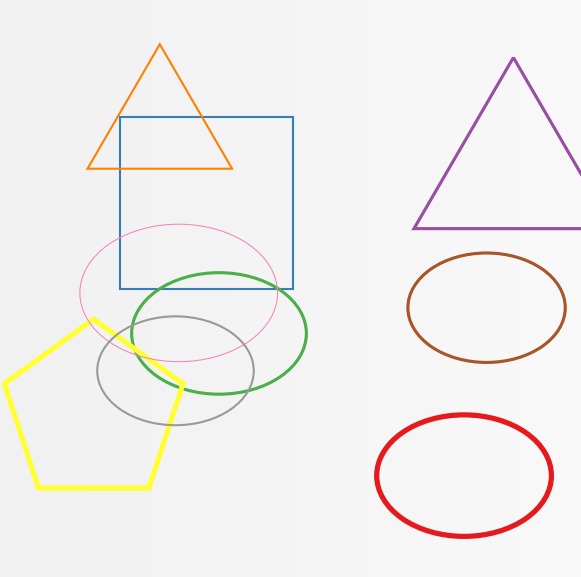[{"shape": "oval", "thickness": 2.5, "radius": 0.75, "center": [0.798, 0.176]}, {"shape": "square", "thickness": 1, "radius": 0.75, "center": [0.355, 0.648]}, {"shape": "oval", "thickness": 1.5, "radius": 0.75, "center": [0.377, 0.422]}, {"shape": "triangle", "thickness": 1.5, "radius": 0.99, "center": [0.883, 0.702]}, {"shape": "triangle", "thickness": 1, "radius": 0.72, "center": [0.275, 0.779]}, {"shape": "pentagon", "thickness": 2.5, "radius": 0.81, "center": [0.161, 0.285]}, {"shape": "oval", "thickness": 1.5, "radius": 0.68, "center": [0.837, 0.466]}, {"shape": "oval", "thickness": 0.5, "radius": 0.85, "center": [0.307, 0.492]}, {"shape": "oval", "thickness": 1, "radius": 0.67, "center": [0.302, 0.357]}]